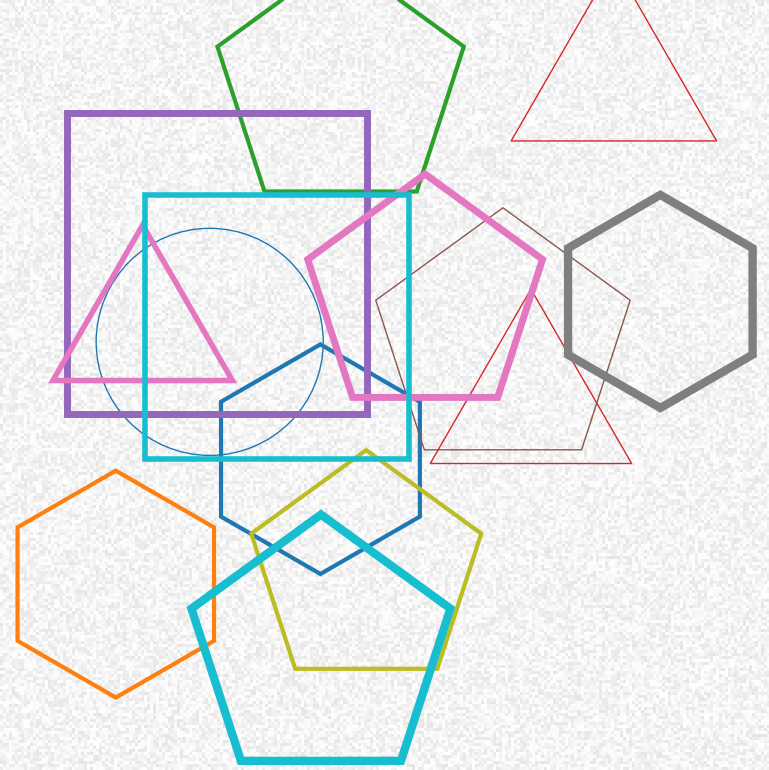[{"shape": "hexagon", "thickness": 1.5, "radius": 0.75, "center": [0.416, 0.404]}, {"shape": "circle", "thickness": 0.5, "radius": 0.74, "center": [0.272, 0.556]}, {"shape": "hexagon", "thickness": 1.5, "radius": 0.74, "center": [0.15, 0.241]}, {"shape": "pentagon", "thickness": 1.5, "radius": 0.84, "center": [0.442, 0.887]}, {"shape": "triangle", "thickness": 0.5, "radius": 0.77, "center": [0.797, 0.894]}, {"shape": "triangle", "thickness": 0.5, "radius": 0.75, "center": [0.69, 0.474]}, {"shape": "square", "thickness": 2.5, "radius": 0.98, "center": [0.282, 0.658]}, {"shape": "pentagon", "thickness": 0.5, "radius": 0.87, "center": [0.653, 0.556]}, {"shape": "pentagon", "thickness": 2.5, "radius": 0.8, "center": [0.552, 0.614]}, {"shape": "triangle", "thickness": 2, "radius": 0.67, "center": [0.185, 0.573]}, {"shape": "hexagon", "thickness": 3, "radius": 0.69, "center": [0.858, 0.609]}, {"shape": "pentagon", "thickness": 1.5, "radius": 0.79, "center": [0.476, 0.258]}, {"shape": "pentagon", "thickness": 3, "radius": 0.88, "center": [0.417, 0.155]}, {"shape": "square", "thickness": 2, "radius": 0.86, "center": [0.359, 0.575]}]